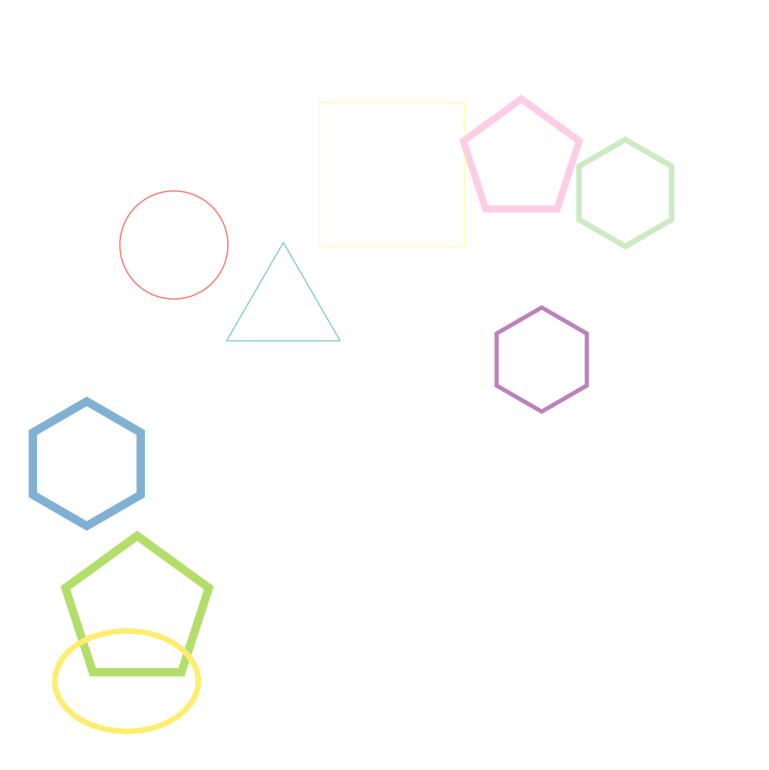[{"shape": "triangle", "thickness": 0.5, "radius": 0.43, "center": [0.368, 0.6]}, {"shape": "square", "thickness": 0.5, "radius": 0.47, "center": [0.508, 0.774]}, {"shape": "circle", "thickness": 0.5, "radius": 0.35, "center": [0.226, 0.682]}, {"shape": "hexagon", "thickness": 3, "radius": 0.4, "center": [0.113, 0.398]}, {"shape": "pentagon", "thickness": 3, "radius": 0.49, "center": [0.178, 0.206]}, {"shape": "pentagon", "thickness": 2.5, "radius": 0.4, "center": [0.677, 0.793]}, {"shape": "hexagon", "thickness": 1.5, "radius": 0.34, "center": [0.703, 0.533]}, {"shape": "hexagon", "thickness": 2, "radius": 0.35, "center": [0.812, 0.749]}, {"shape": "oval", "thickness": 2, "radius": 0.47, "center": [0.164, 0.115]}]